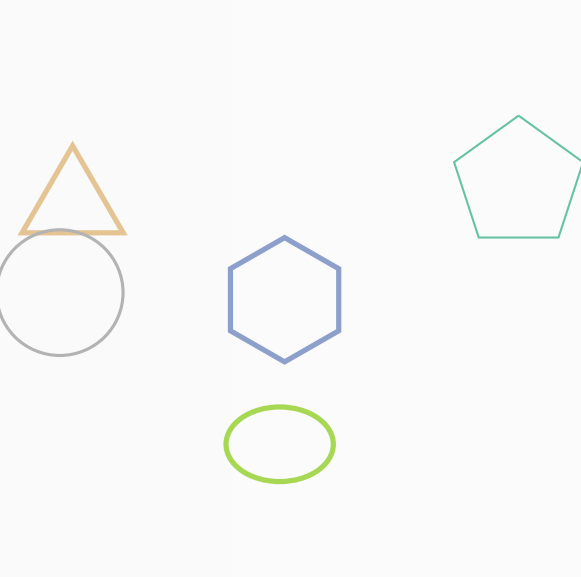[{"shape": "pentagon", "thickness": 1, "radius": 0.58, "center": [0.892, 0.682]}, {"shape": "hexagon", "thickness": 2.5, "radius": 0.54, "center": [0.49, 0.48]}, {"shape": "oval", "thickness": 2.5, "radius": 0.46, "center": [0.481, 0.23]}, {"shape": "triangle", "thickness": 2.5, "radius": 0.5, "center": [0.125, 0.646]}, {"shape": "circle", "thickness": 1.5, "radius": 0.54, "center": [0.103, 0.492]}]